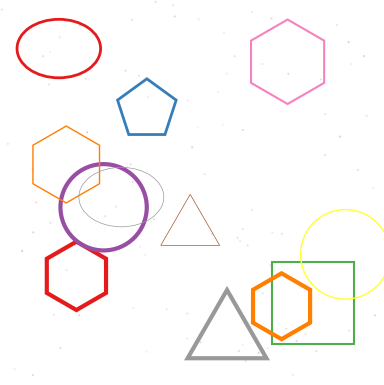[{"shape": "oval", "thickness": 2, "radius": 0.54, "center": [0.153, 0.874]}, {"shape": "hexagon", "thickness": 3, "radius": 0.44, "center": [0.198, 0.284]}, {"shape": "pentagon", "thickness": 2, "radius": 0.4, "center": [0.381, 0.715]}, {"shape": "square", "thickness": 1.5, "radius": 0.53, "center": [0.813, 0.212]}, {"shape": "circle", "thickness": 3, "radius": 0.56, "center": [0.269, 0.462]}, {"shape": "hexagon", "thickness": 3, "radius": 0.43, "center": [0.731, 0.205]}, {"shape": "hexagon", "thickness": 1, "radius": 0.5, "center": [0.172, 0.573]}, {"shape": "circle", "thickness": 1, "radius": 0.58, "center": [0.897, 0.339]}, {"shape": "triangle", "thickness": 0.5, "radius": 0.44, "center": [0.494, 0.407]}, {"shape": "hexagon", "thickness": 1.5, "radius": 0.55, "center": [0.747, 0.84]}, {"shape": "triangle", "thickness": 3, "radius": 0.59, "center": [0.59, 0.129]}, {"shape": "oval", "thickness": 0.5, "radius": 0.55, "center": [0.315, 0.488]}]